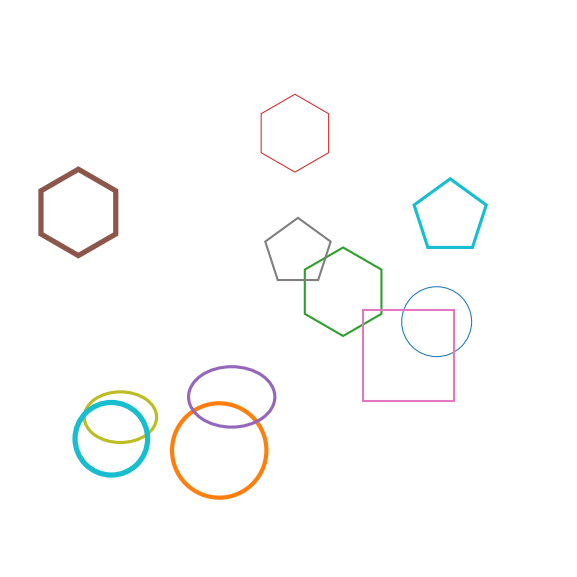[{"shape": "circle", "thickness": 0.5, "radius": 0.3, "center": [0.756, 0.442]}, {"shape": "circle", "thickness": 2, "radius": 0.41, "center": [0.38, 0.219]}, {"shape": "hexagon", "thickness": 1, "radius": 0.38, "center": [0.594, 0.494]}, {"shape": "hexagon", "thickness": 0.5, "radius": 0.34, "center": [0.511, 0.768]}, {"shape": "oval", "thickness": 1.5, "radius": 0.37, "center": [0.401, 0.312]}, {"shape": "hexagon", "thickness": 2.5, "radius": 0.37, "center": [0.136, 0.631]}, {"shape": "square", "thickness": 1, "radius": 0.39, "center": [0.708, 0.383]}, {"shape": "pentagon", "thickness": 1, "radius": 0.3, "center": [0.516, 0.562]}, {"shape": "oval", "thickness": 1.5, "radius": 0.31, "center": [0.209, 0.277]}, {"shape": "pentagon", "thickness": 1.5, "radius": 0.33, "center": [0.78, 0.624]}, {"shape": "circle", "thickness": 2.5, "radius": 0.31, "center": [0.193, 0.239]}]